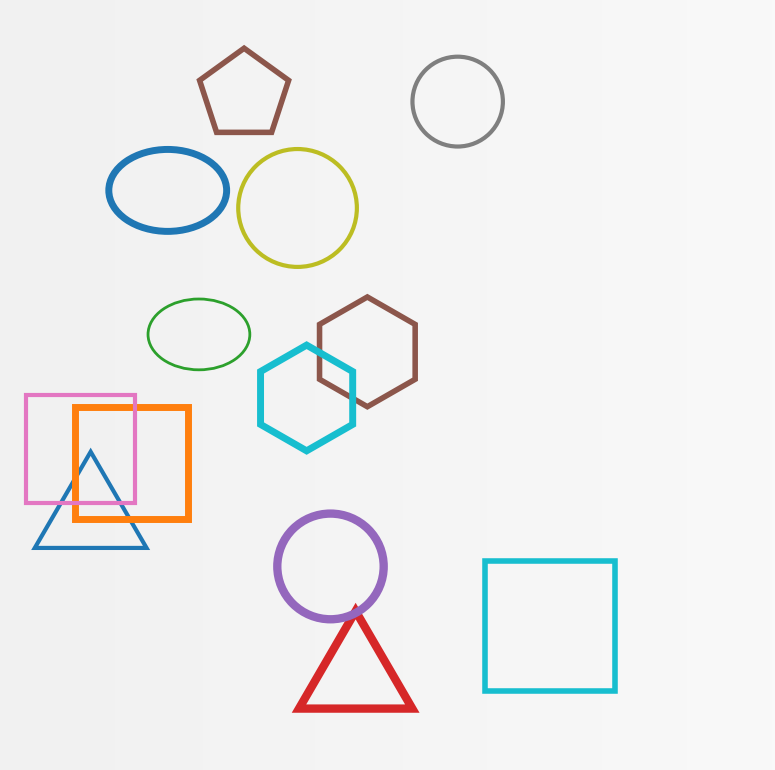[{"shape": "triangle", "thickness": 1.5, "radius": 0.42, "center": [0.117, 0.33]}, {"shape": "oval", "thickness": 2.5, "radius": 0.38, "center": [0.216, 0.753]}, {"shape": "square", "thickness": 2.5, "radius": 0.37, "center": [0.17, 0.399]}, {"shape": "oval", "thickness": 1, "radius": 0.33, "center": [0.257, 0.566]}, {"shape": "triangle", "thickness": 3, "radius": 0.42, "center": [0.459, 0.122]}, {"shape": "circle", "thickness": 3, "radius": 0.34, "center": [0.426, 0.264]}, {"shape": "hexagon", "thickness": 2, "radius": 0.36, "center": [0.474, 0.543]}, {"shape": "pentagon", "thickness": 2, "radius": 0.3, "center": [0.315, 0.877]}, {"shape": "square", "thickness": 1.5, "radius": 0.35, "center": [0.104, 0.416]}, {"shape": "circle", "thickness": 1.5, "radius": 0.29, "center": [0.591, 0.868]}, {"shape": "circle", "thickness": 1.5, "radius": 0.38, "center": [0.384, 0.73]}, {"shape": "square", "thickness": 2, "radius": 0.42, "center": [0.709, 0.187]}, {"shape": "hexagon", "thickness": 2.5, "radius": 0.34, "center": [0.396, 0.483]}]